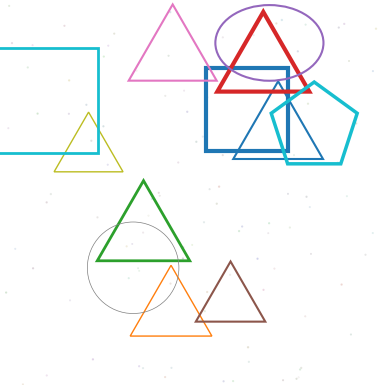[{"shape": "square", "thickness": 3, "radius": 0.53, "center": [0.641, 0.715]}, {"shape": "triangle", "thickness": 1.5, "radius": 0.67, "center": [0.722, 0.654]}, {"shape": "triangle", "thickness": 1, "radius": 0.61, "center": [0.444, 0.188]}, {"shape": "triangle", "thickness": 2, "radius": 0.69, "center": [0.373, 0.392]}, {"shape": "triangle", "thickness": 3, "radius": 0.69, "center": [0.684, 0.831]}, {"shape": "oval", "thickness": 1.5, "radius": 0.7, "center": [0.7, 0.889]}, {"shape": "triangle", "thickness": 1.5, "radius": 0.52, "center": [0.599, 0.217]}, {"shape": "triangle", "thickness": 1.5, "radius": 0.66, "center": [0.449, 0.856]}, {"shape": "circle", "thickness": 0.5, "radius": 0.59, "center": [0.346, 0.304]}, {"shape": "triangle", "thickness": 1, "radius": 0.52, "center": [0.23, 0.605]}, {"shape": "pentagon", "thickness": 2.5, "radius": 0.59, "center": [0.816, 0.669]}, {"shape": "square", "thickness": 2, "radius": 0.68, "center": [0.118, 0.74]}]